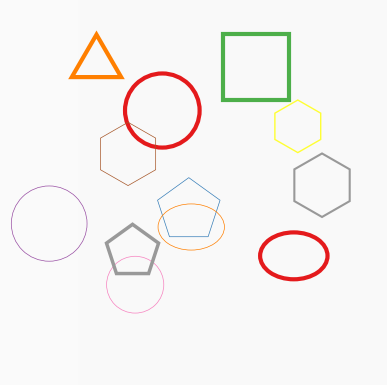[{"shape": "oval", "thickness": 3, "radius": 0.43, "center": [0.758, 0.335]}, {"shape": "circle", "thickness": 3, "radius": 0.48, "center": [0.419, 0.713]}, {"shape": "pentagon", "thickness": 0.5, "radius": 0.42, "center": [0.487, 0.454]}, {"shape": "square", "thickness": 3, "radius": 0.42, "center": [0.661, 0.826]}, {"shape": "circle", "thickness": 0.5, "radius": 0.49, "center": [0.127, 0.419]}, {"shape": "triangle", "thickness": 3, "radius": 0.37, "center": [0.249, 0.837]}, {"shape": "oval", "thickness": 0.5, "radius": 0.43, "center": [0.494, 0.41]}, {"shape": "hexagon", "thickness": 1, "radius": 0.34, "center": [0.769, 0.672]}, {"shape": "hexagon", "thickness": 0.5, "radius": 0.41, "center": [0.331, 0.6]}, {"shape": "circle", "thickness": 0.5, "radius": 0.37, "center": [0.349, 0.261]}, {"shape": "pentagon", "thickness": 2.5, "radius": 0.35, "center": [0.342, 0.347]}, {"shape": "hexagon", "thickness": 1.5, "radius": 0.41, "center": [0.831, 0.519]}]